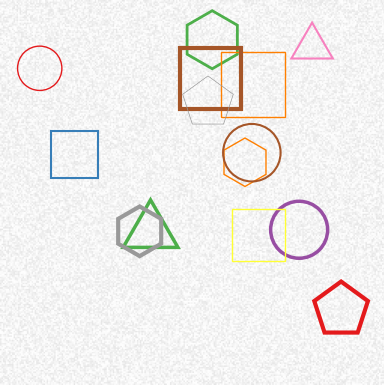[{"shape": "circle", "thickness": 1, "radius": 0.29, "center": [0.103, 0.823]}, {"shape": "pentagon", "thickness": 3, "radius": 0.37, "center": [0.886, 0.195]}, {"shape": "square", "thickness": 1.5, "radius": 0.31, "center": [0.194, 0.598]}, {"shape": "triangle", "thickness": 2.5, "radius": 0.41, "center": [0.391, 0.399]}, {"shape": "hexagon", "thickness": 2, "radius": 0.38, "center": [0.551, 0.897]}, {"shape": "circle", "thickness": 2.5, "radius": 0.37, "center": [0.777, 0.403]}, {"shape": "square", "thickness": 1, "radius": 0.42, "center": [0.657, 0.781]}, {"shape": "hexagon", "thickness": 1, "radius": 0.31, "center": [0.636, 0.579]}, {"shape": "square", "thickness": 1, "radius": 0.34, "center": [0.672, 0.389]}, {"shape": "square", "thickness": 3, "radius": 0.4, "center": [0.547, 0.796]}, {"shape": "circle", "thickness": 1.5, "radius": 0.37, "center": [0.654, 0.603]}, {"shape": "triangle", "thickness": 1.5, "radius": 0.31, "center": [0.811, 0.879]}, {"shape": "pentagon", "thickness": 0.5, "radius": 0.35, "center": [0.54, 0.734]}, {"shape": "hexagon", "thickness": 3, "radius": 0.32, "center": [0.363, 0.399]}]